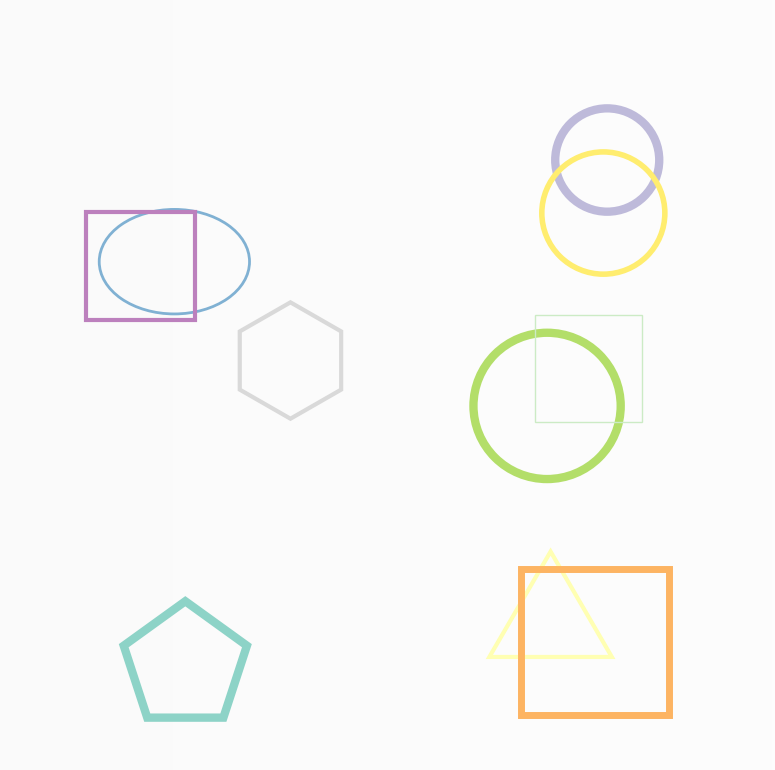[{"shape": "pentagon", "thickness": 3, "radius": 0.42, "center": [0.239, 0.136]}, {"shape": "triangle", "thickness": 1.5, "radius": 0.46, "center": [0.71, 0.192]}, {"shape": "circle", "thickness": 3, "radius": 0.34, "center": [0.784, 0.792]}, {"shape": "oval", "thickness": 1, "radius": 0.48, "center": [0.225, 0.66]}, {"shape": "square", "thickness": 2.5, "radius": 0.48, "center": [0.768, 0.166]}, {"shape": "circle", "thickness": 3, "radius": 0.48, "center": [0.706, 0.473]}, {"shape": "hexagon", "thickness": 1.5, "radius": 0.38, "center": [0.375, 0.532]}, {"shape": "square", "thickness": 1.5, "radius": 0.35, "center": [0.181, 0.654]}, {"shape": "square", "thickness": 0.5, "radius": 0.34, "center": [0.76, 0.522]}, {"shape": "circle", "thickness": 2, "radius": 0.4, "center": [0.779, 0.723]}]